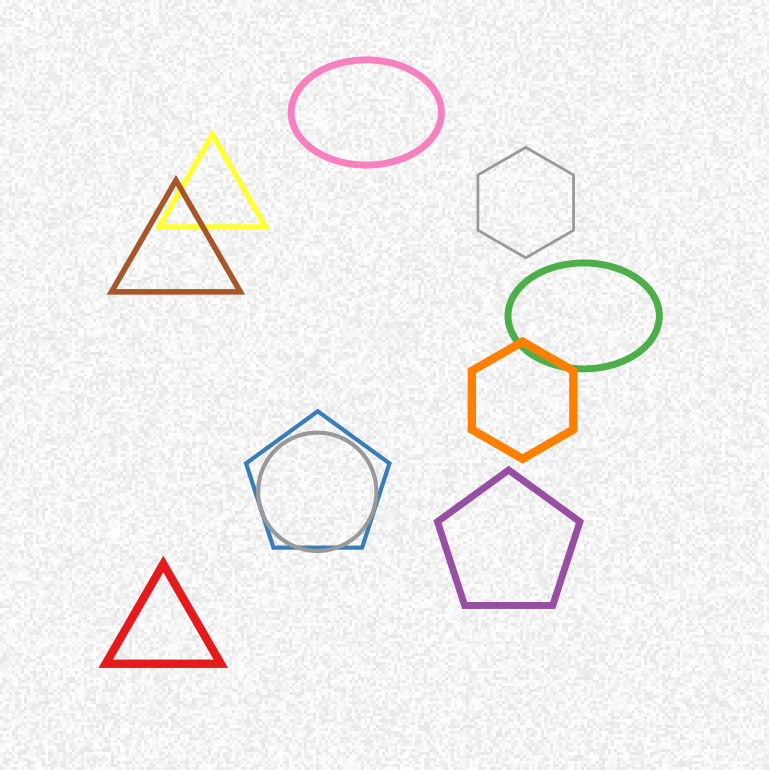[{"shape": "triangle", "thickness": 3, "radius": 0.43, "center": [0.212, 0.181]}, {"shape": "pentagon", "thickness": 1.5, "radius": 0.49, "center": [0.413, 0.368]}, {"shape": "oval", "thickness": 2.5, "radius": 0.49, "center": [0.758, 0.59]}, {"shape": "pentagon", "thickness": 2.5, "radius": 0.49, "center": [0.661, 0.292]}, {"shape": "hexagon", "thickness": 3, "radius": 0.38, "center": [0.679, 0.48]}, {"shape": "triangle", "thickness": 2, "radius": 0.4, "center": [0.276, 0.745]}, {"shape": "triangle", "thickness": 2, "radius": 0.48, "center": [0.229, 0.669]}, {"shape": "oval", "thickness": 2.5, "radius": 0.49, "center": [0.476, 0.854]}, {"shape": "hexagon", "thickness": 1, "radius": 0.36, "center": [0.683, 0.737]}, {"shape": "circle", "thickness": 1.5, "radius": 0.38, "center": [0.412, 0.361]}]